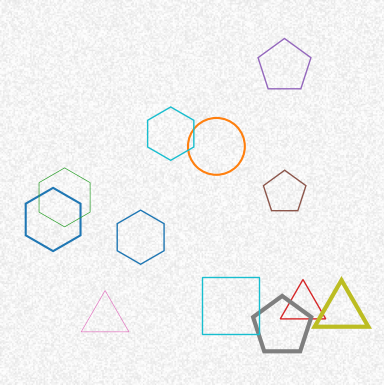[{"shape": "hexagon", "thickness": 1.5, "radius": 0.41, "center": [0.138, 0.43]}, {"shape": "hexagon", "thickness": 1, "radius": 0.35, "center": [0.365, 0.384]}, {"shape": "circle", "thickness": 1.5, "radius": 0.37, "center": [0.562, 0.62]}, {"shape": "hexagon", "thickness": 0.5, "radius": 0.38, "center": [0.168, 0.487]}, {"shape": "triangle", "thickness": 1, "radius": 0.34, "center": [0.787, 0.206]}, {"shape": "pentagon", "thickness": 1, "radius": 0.36, "center": [0.739, 0.828]}, {"shape": "pentagon", "thickness": 1, "radius": 0.29, "center": [0.739, 0.5]}, {"shape": "triangle", "thickness": 0.5, "radius": 0.36, "center": [0.273, 0.174]}, {"shape": "pentagon", "thickness": 3, "radius": 0.4, "center": [0.733, 0.152]}, {"shape": "triangle", "thickness": 3, "radius": 0.4, "center": [0.887, 0.192]}, {"shape": "hexagon", "thickness": 1, "radius": 0.35, "center": [0.443, 0.653]}, {"shape": "square", "thickness": 1, "radius": 0.37, "center": [0.6, 0.206]}]